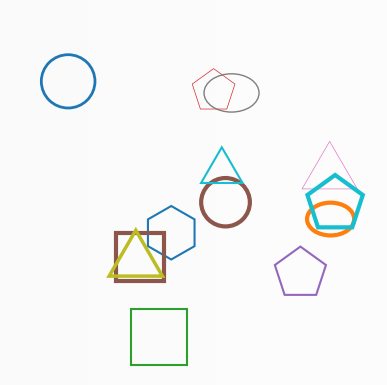[{"shape": "hexagon", "thickness": 1.5, "radius": 0.35, "center": [0.442, 0.395]}, {"shape": "circle", "thickness": 2, "radius": 0.35, "center": [0.176, 0.789]}, {"shape": "oval", "thickness": 3, "radius": 0.3, "center": [0.853, 0.431]}, {"shape": "square", "thickness": 1.5, "radius": 0.36, "center": [0.411, 0.124]}, {"shape": "pentagon", "thickness": 0.5, "radius": 0.29, "center": [0.551, 0.764]}, {"shape": "pentagon", "thickness": 1.5, "radius": 0.35, "center": [0.775, 0.29]}, {"shape": "square", "thickness": 3, "radius": 0.31, "center": [0.361, 0.332]}, {"shape": "circle", "thickness": 3, "radius": 0.31, "center": [0.582, 0.475]}, {"shape": "triangle", "thickness": 0.5, "radius": 0.41, "center": [0.851, 0.55]}, {"shape": "oval", "thickness": 1, "radius": 0.35, "center": [0.598, 0.759]}, {"shape": "triangle", "thickness": 2.5, "radius": 0.4, "center": [0.35, 0.323]}, {"shape": "pentagon", "thickness": 3, "radius": 0.38, "center": [0.865, 0.47]}, {"shape": "triangle", "thickness": 1.5, "radius": 0.31, "center": [0.572, 0.556]}]